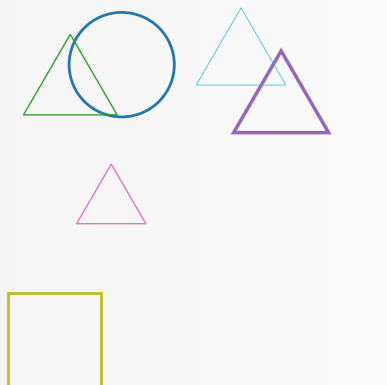[{"shape": "circle", "thickness": 2, "radius": 0.68, "center": [0.314, 0.832]}, {"shape": "triangle", "thickness": 1, "radius": 0.7, "center": [0.181, 0.771]}, {"shape": "triangle", "thickness": 2.5, "radius": 0.71, "center": [0.726, 0.726]}, {"shape": "triangle", "thickness": 1, "radius": 0.52, "center": [0.287, 0.471]}, {"shape": "square", "thickness": 2, "radius": 0.6, "center": [0.141, 0.118]}, {"shape": "triangle", "thickness": 0.5, "radius": 0.67, "center": [0.622, 0.846]}]